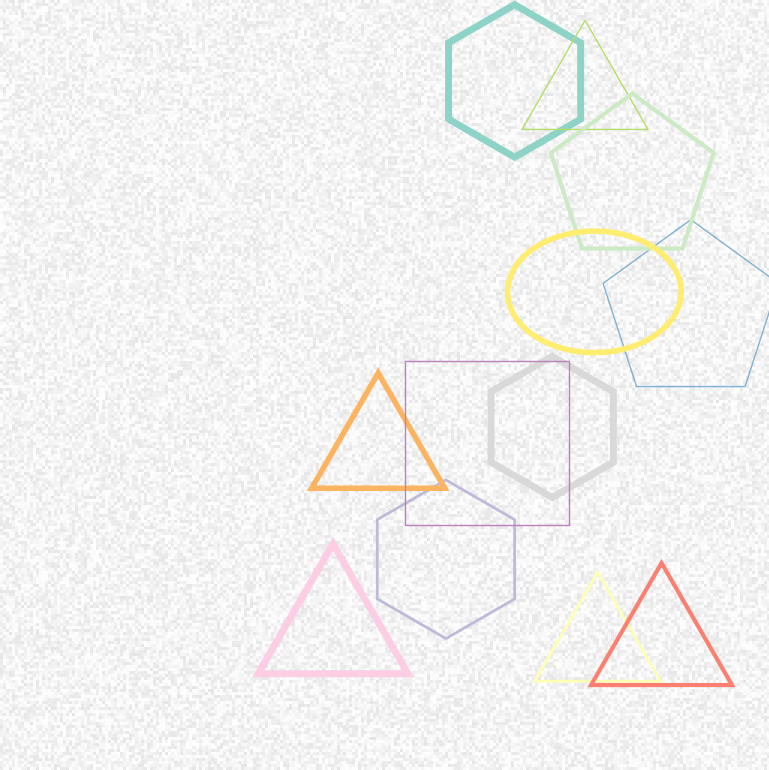[{"shape": "hexagon", "thickness": 2.5, "radius": 0.5, "center": [0.668, 0.895]}, {"shape": "triangle", "thickness": 1, "radius": 0.47, "center": [0.776, 0.162]}, {"shape": "hexagon", "thickness": 1, "radius": 0.51, "center": [0.579, 0.274]}, {"shape": "triangle", "thickness": 1.5, "radius": 0.53, "center": [0.859, 0.163]}, {"shape": "pentagon", "thickness": 0.5, "radius": 0.6, "center": [0.897, 0.595]}, {"shape": "triangle", "thickness": 2, "radius": 0.5, "center": [0.491, 0.416]}, {"shape": "triangle", "thickness": 0.5, "radius": 0.47, "center": [0.76, 0.879]}, {"shape": "triangle", "thickness": 2.5, "radius": 0.56, "center": [0.432, 0.181]}, {"shape": "hexagon", "thickness": 2.5, "radius": 0.46, "center": [0.717, 0.446]}, {"shape": "square", "thickness": 0.5, "radius": 0.53, "center": [0.633, 0.425]}, {"shape": "pentagon", "thickness": 1.5, "radius": 0.56, "center": [0.821, 0.767]}, {"shape": "oval", "thickness": 2, "radius": 0.56, "center": [0.772, 0.621]}]